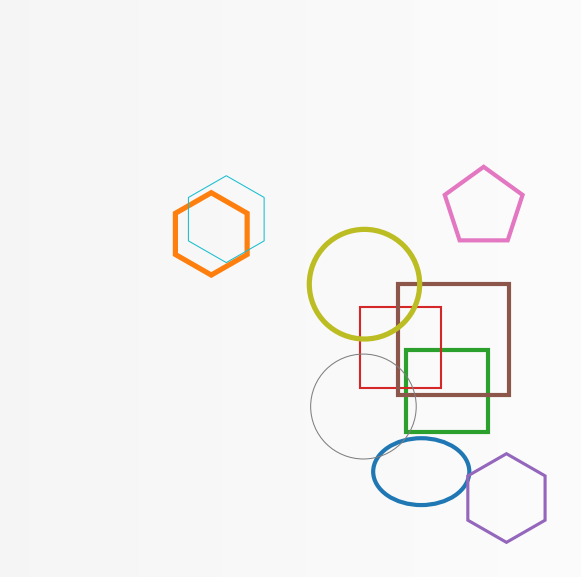[{"shape": "oval", "thickness": 2, "radius": 0.41, "center": [0.725, 0.182]}, {"shape": "hexagon", "thickness": 2.5, "radius": 0.36, "center": [0.363, 0.594]}, {"shape": "square", "thickness": 2, "radius": 0.35, "center": [0.769, 0.322]}, {"shape": "square", "thickness": 1, "radius": 0.35, "center": [0.69, 0.398]}, {"shape": "hexagon", "thickness": 1.5, "radius": 0.38, "center": [0.871, 0.137]}, {"shape": "square", "thickness": 2, "radius": 0.48, "center": [0.78, 0.411]}, {"shape": "pentagon", "thickness": 2, "radius": 0.35, "center": [0.832, 0.64]}, {"shape": "circle", "thickness": 0.5, "radius": 0.45, "center": [0.625, 0.295]}, {"shape": "circle", "thickness": 2.5, "radius": 0.47, "center": [0.627, 0.507]}, {"shape": "hexagon", "thickness": 0.5, "radius": 0.38, "center": [0.389, 0.62]}]